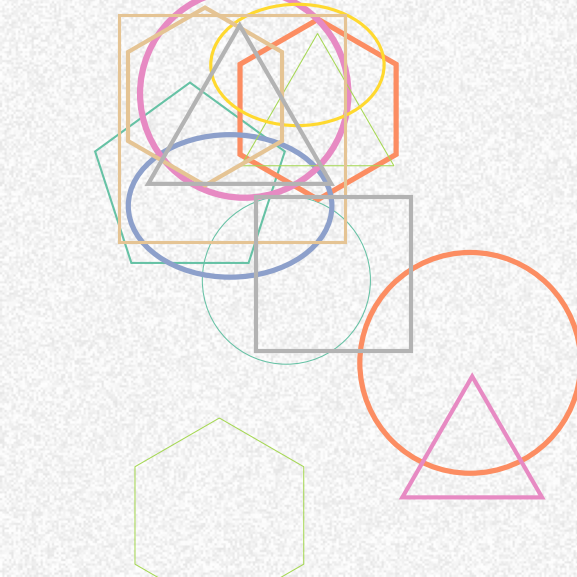[{"shape": "circle", "thickness": 0.5, "radius": 0.73, "center": [0.496, 0.514]}, {"shape": "pentagon", "thickness": 1, "radius": 0.86, "center": [0.329, 0.684]}, {"shape": "circle", "thickness": 2.5, "radius": 0.96, "center": [0.814, 0.371]}, {"shape": "hexagon", "thickness": 2.5, "radius": 0.78, "center": [0.551, 0.81]}, {"shape": "oval", "thickness": 2.5, "radius": 0.88, "center": [0.398, 0.643]}, {"shape": "circle", "thickness": 3, "radius": 0.9, "center": [0.423, 0.837]}, {"shape": "triangle", "thickness": 2, "radius": 0.7, "center": [0.818, 0.208]}, {"shape": "triangle", "thickness": 0.5, "radius": 0.76, "center": [0.55, 0.788]}, {"shape": "hexagon", "thickness": 0.5, "radius": 0.84, "center": [0.38, 0.107]}, {"shape": "oval", "thickness": 1.5, "radius": 0.75, "center": [0.515, 0.887]}, {"shape": "square", "thickness": 1.5, "radius": 0.98, "center": [0.401, 0.776]}, {"shape": "hexagon", "thickness": 2, "radius": 0.77, "center": [0.355, 0.832]}, {"shape": "triangle", "thickness": 2, "radius": 0.92, "center": [0.415, 0.772]}, {"shape": "square", "thickness": 2, "radius": 0.67, "center": [0.578, 0.525]}]